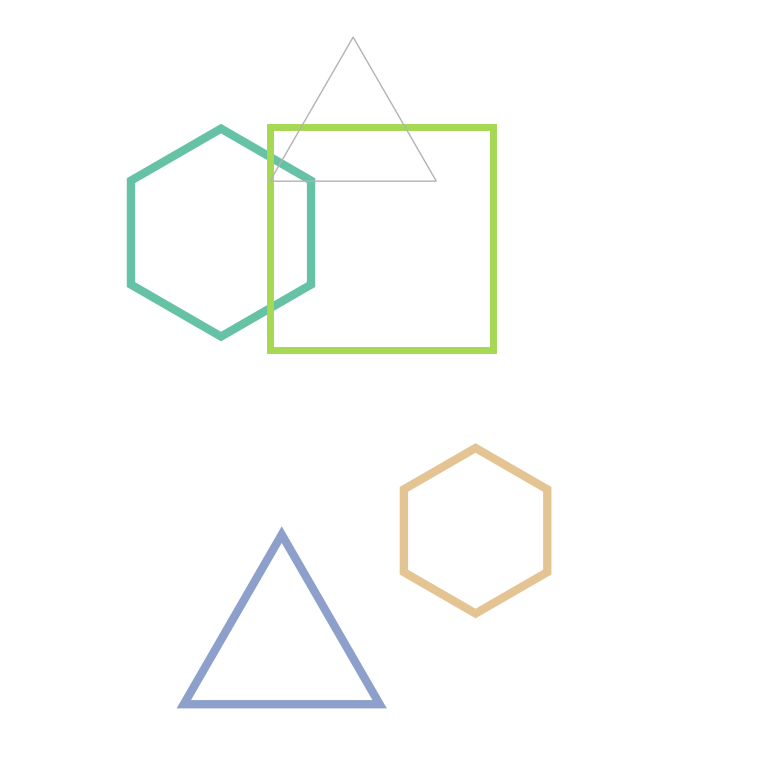[{"shape": "hexagon", "thickness": 3, "radius": 0.68, "center": [0.287, 0.698]}, {"shape": "triangle", "thickness": 3, "radius": 0.73, "center": [0.366, 0.159]}, {"shape": "square", "thickness": 2.5, "radius": 0.72, "center": [0.495, 0.691]}, {"shape": "hexagon", "thickness": 3, "radius": 0.54, "center": [0.618, 0.311]}, {"shape": "triangle", "thickness": 0.5, "radius": 0.62, "center": [0.459, 0.827]}]